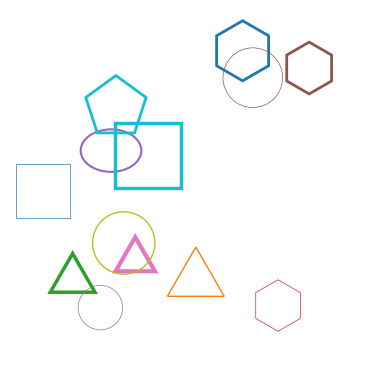[{"shape": "square", "thickness": 0.5, "radius": 0.35, "center": [0.112, 0.504]}, {"shape": "hexagon", "thickness": 2, "radius": 0.39, "center": [0.63, 0.868]}, {"shape": "triangle", "thickness": 1, "radius": 0.43, "center": [0.509, 0.273]}, {"shape": "triangle", "thickness": 2.5, "radius": 0.34, "center": [0.189, 0.275]}, {"shape": "hexagon", "thickness": 0.5, "radius": 0.33, "center": [0.722, 0.206]}, {"shape": "oval", "thickness": 1.5, "radius": 0.39, "center": [0.288, 0.609]}, {"shape": "hexagon", "thickness": 2, "radius": 0.34, "center": [0.803, 0.823]}, {"shape": "circle", "thickness": 0.5, "radius": 0.39, "center": [0.657, 0.798]}, {"shape": "triangle", "thickness": 3, "radius": 0.3, "center": [0.351, 0.325]}, {"shape": "circle", "thickness": 0.5, "radius": 0.29, "center": [0.261, 0.201]}, {"shape": "circle", "thickness": 1, "radius": 0.41, "center": [0.321, 0.369]}, {"shape": "pentagon", "thickness": 2, "radius": 0.41, "center": [0.301, 0.721]}, {"shape": "square", "thickness": 2.5, "radius": 0.43, "center": [0.386, 0.596]}]